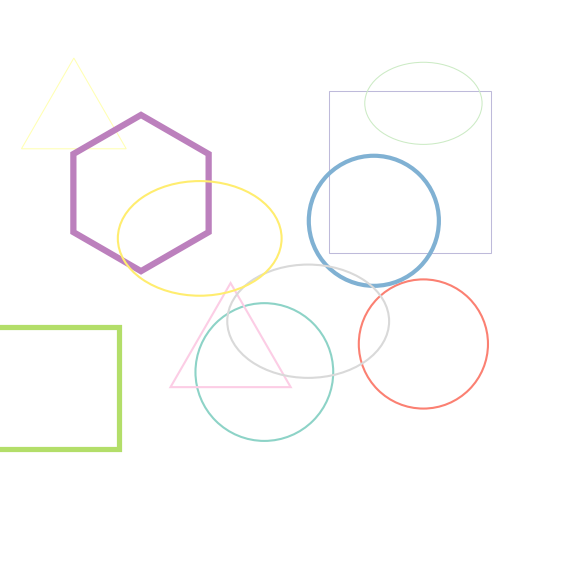[{"shape": "circle", "thickness": 1, "radius": 0.6, "center": [0.458, 0.355]}, {"shape": "triangle", "thickness": 0.5, "radius": 0.52, "center": [0.128, 0.794]}, {"shape": "square", "thickness": 0.5, "radius": 0.7, "center": [0.71, 0.702]}, {"shape": "circle", "thickness": 1, "radius": 0.56, "center": [0.733, 0.403]}, {"shape": "circle", "thickness": 2, "radius": 0.56, "center": [0.647, 0.617]}, {"shape": "square", "thickness": 2.5, "radius": 0.53, "center": [0.101, 0.327]}, {"shape": "triangle", "thickness": 1, "radius": 0.6, "center": [0.399, 0.389]}, {"shape": "oval", "thickness": 1, "radius": 0.7, "center": [0.534, 0.443]}, {"shape": "hexagon", "thickness": 3, "radius": 0.68, "center": [0.244, 0.665]}, {"shape": "oval", "thickness": 0.5, "radius": 0.51, "center": [0.733, 0.82]}, {"shape": "oval", "thickness": 1, "radius": 0.71, "center": [0.346, 0.586]}]